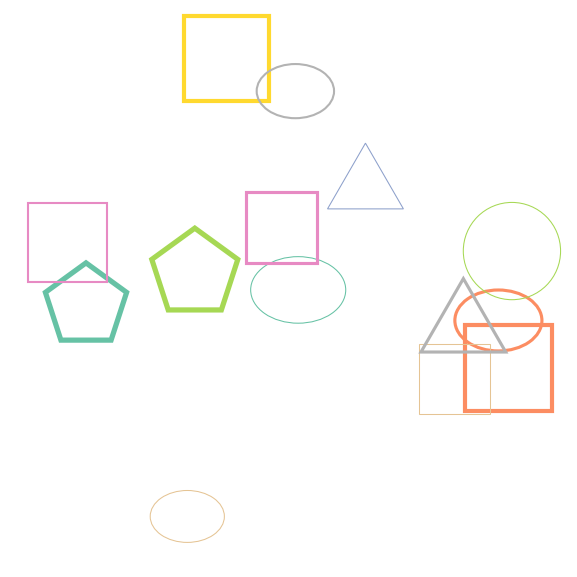[{"shape": "oval", "thickness": 0.5, "radius": 0.41, "center": [0.516, 0.497]}, {"shape": "pentagon", "thickness": 2.5, "radius": 0.37, "center": [0.149, 0.47]}, {"shape": "oval", "thickness": 1.5, "radius": 0.38, "center": [0.863, 0.444]}, {"shape": "square", "thickness": 2, "radius": 0.37, "center": [0.881, 0.362]}, {"shape": "triangle", "thickness": 0.5, "radius": 0.38, "center": [0.633, 0.675]}, {"shape": "square", "thickness": 1.5, "radius": 0.31, "center": [0.488, 0.606]}, {"shape": "square", "thickness": 1, "radius": 0.34, "center": [0.117, 0.58]}, {"shape": "pentagon", "thickness": 2.5, "radius": 0.39, "center": [0.337, 0.526]}, {"shape": "circle", "thickness": 0.5, "radius": 0.42, "center": [0.886, 0.564]}, {"shape": "square", "thickness": 2, "radius": 0.37, "center": [0.392, 0.898]}, {"shape": "square", "thickness": 0.5, "radius": 0.31, "center": [0.787, 0.343]}, {"shape": "oval", "thickness": 0.5, "radius": 0.32, "center": [0.324, 0.105]}, {"shape": "oval", "thickness": 1, "radius": 0.33, "center": [0.511, 0.841]}, {"shape": "triangle", "thickness": 1.5, "radius": 0.42, "center": [0.802, 0.432]}]